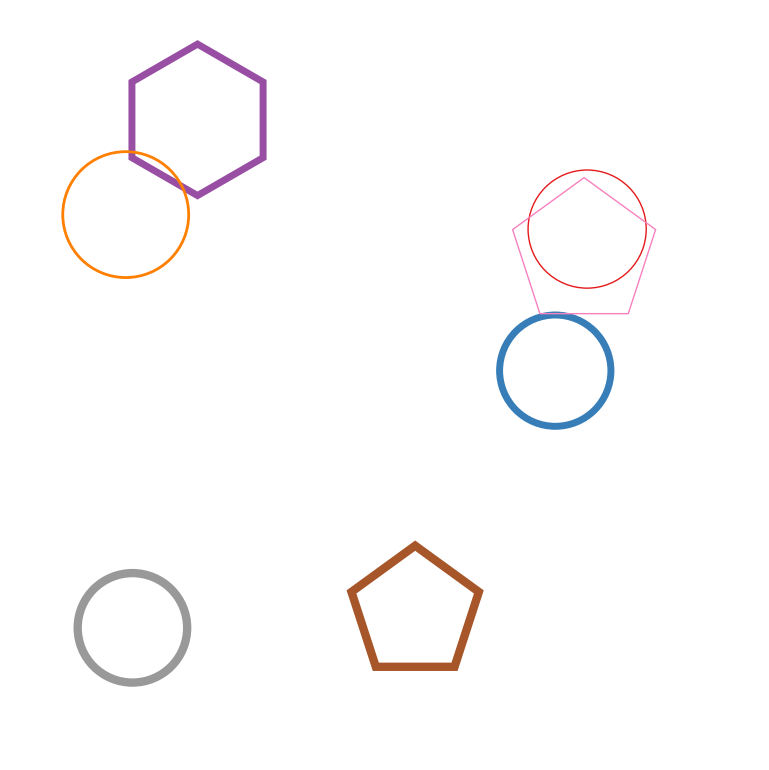[{"shape": "circle", "thickness": 0.5, "radius": 0.38, "center": [0.763, 0.702]}, {"shape": "circle", "thickness": 2.5, "radius": 0.36, "center": [0.721, 0.519]}, {"shape": "hexagon", "thickness": 2.5, "radius": 0.49, "center": [0.257, 0.844]}, {"shape": "circle", "thickness": 1, "radius": 0.41, "center": [0.163, 0.721]}, {"shape": "pentagon", "thickness": 3, "radius": 0.43, "center": [0.539, 0.204]}, {"shape": "pentagon", "thickness": 0.5, "radius": 0.49, "center": [0.759, 0.672]}, {"shape": "circle", "thickness": 3, "radius": 0.36, "center": [0.172, 0.185]}]